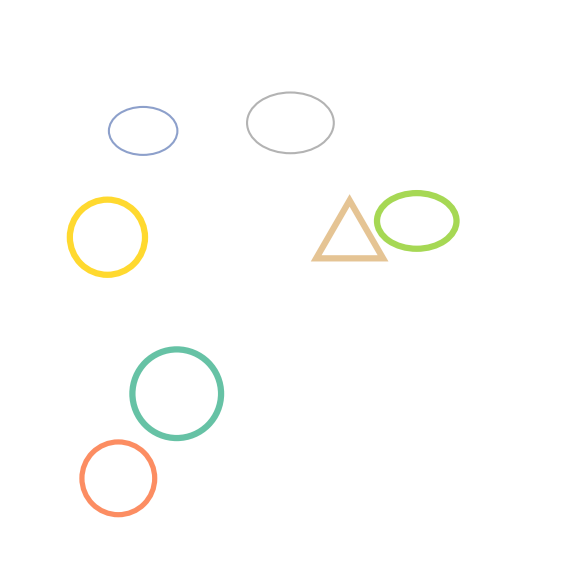[{"shape": "circle", "thickness": 3, "radius": 0.38, "center": [0.306, 0.317]}, {"shape": "circle", "thickness": 2.5, "radius": 0.32, "center": [0.205, 0.171]}, {"shape": "oval", "thickness": 1, "radius": 0.3, "center": [0.248, 0.772]}, {"shape": "oval", "thickness": 3, "radius": 0.34, "center": [0.722, 0.617]}, {"shape": "circle", "thickness": 3, "radius": 0.33, "center": [0.186, 0.588]}, {"shape": "triangle", "thickness": 3, "radius": 0.33, "center": [0.605, 0.585]}, {"shape": "oval", "thickness": 1, "radius": 0.38, "center": [0.503, 0.786]}]